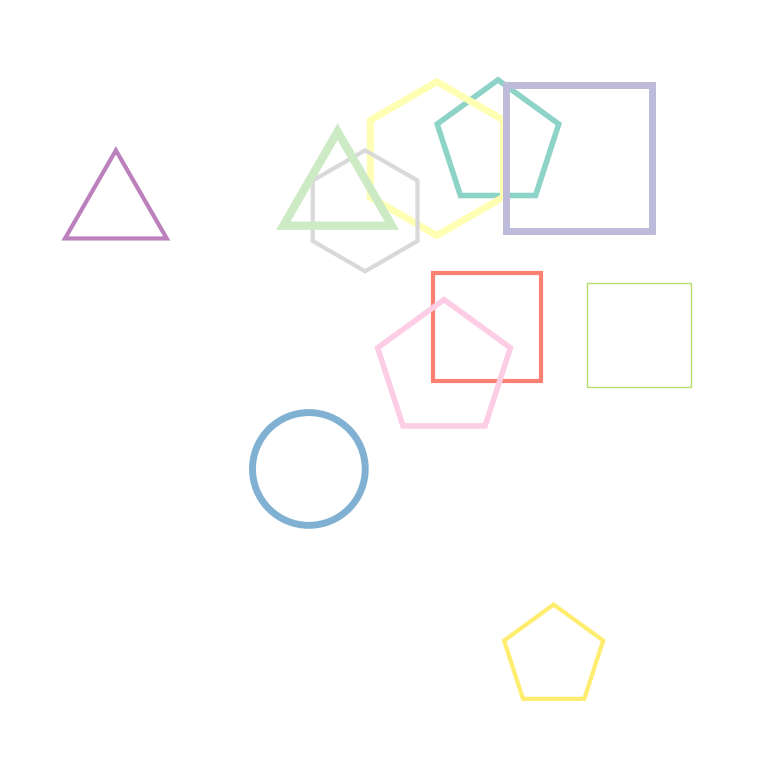[{"shape": "pentagon", "thickness": 2, "radius": 0.42, "center": [0.647, 0.813]}, {"shape": "hexagon", "thickness": 2.5, "radius": 0.5, "center": [0.567, 0.794]}, {"shape": "square", "thickness": 2.5, "radius": 0.47, "center": [0.752, 0.794]}, {"shape": "square", "thickness": 1.5, "radius": 0.35, "center": [0.632, 0.575]}, {"shape": "circle", "thickness": 2.5, "radius": 0.37, "center": [0.401, 0.391]}, {"shape": "square", "thickness": 0.5, "radius": 0.34, "center": [0.83, 0.565]}, {"shape": "pentagon", "thickness": 2, "radius": 0.45, "center": [0.577, 0.52]}, {"shape": "hexagon", "thickness": 1.5, "radius": 0.39, "center": [0.474, 0.726]}, {"shape": "triangle", "thickness": 1.5, "radius": 0.38, "center": [0.15, 0.728]}, {"shape": "triangle", "thickness": 3, "radius": 0.41, "center": [0.438, 0.748]}, {"shape": "pentagon", "thickness": 1.5, "radius": 0.34, "center": [0.719, 0.147]}]